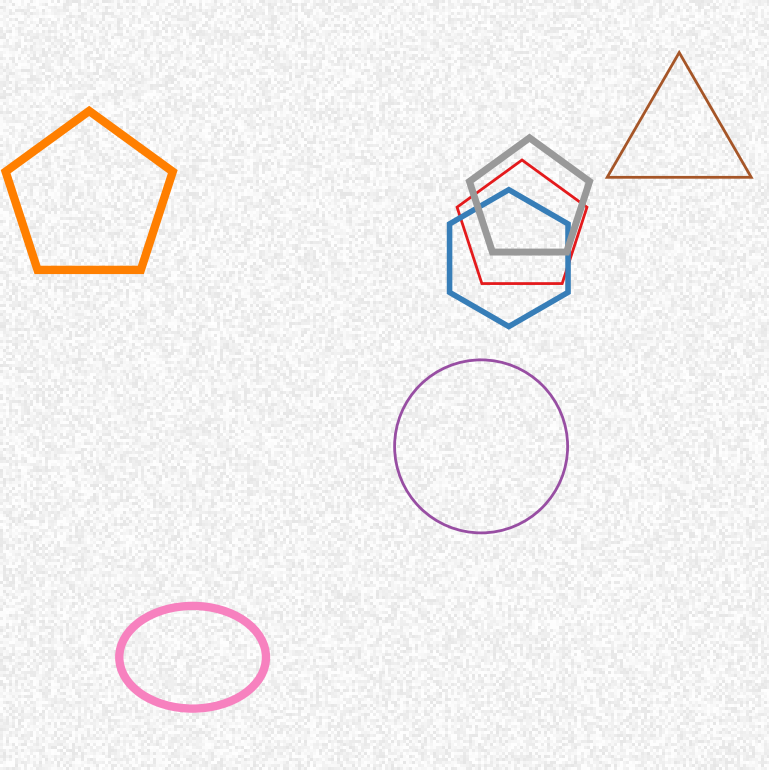[{"shape": "pentagon", "thickness": 1, "radius": 0.44, "center": [0.678, 0.703]}, {"shape": "hexagon", "thickness": 2, "radius": 0.44, "center": [0.661, 0.665]}, {"shape": "circle", "thickness": 1, "radius": 0.56, "center": [0.625, 0.42]}, {"shape": "pentagon", "thickness": 3, "radius": 0.57, "center": [0.116, 0.742]}, {"shape": "triangle", "thickness": 1, "radius": 0.54, "center": [0.882, 0.824]}, {"shape": "oval", "thickness": 3, "radius": 0.48, "center": [0.25, 0.146]}, {"shape": "pentagon", "thickness": 2.5, "radius": 0.41, "center": [0.688, 0.739]}]